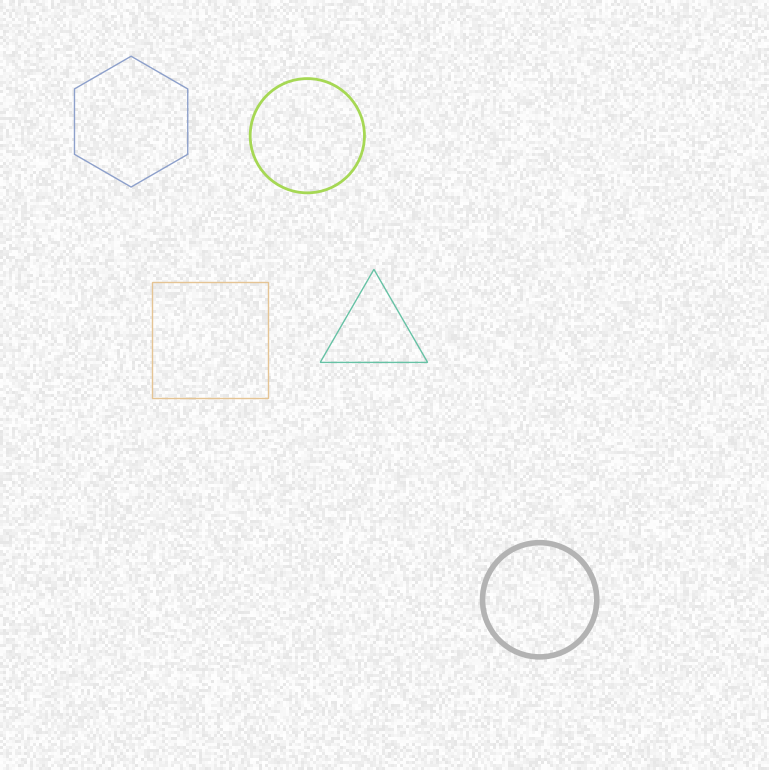[{"shape": "triangle", "thickness": 0.5, "radius": 0.4, "center": [0.486, 0.57]}, {"shape": "hexagon", "thickness": 0.5, "radius": 0.42, "center": [0.17, 0.842]}, {"shape": "circle", "thickness": 1, "radius": 0.37, "center": [0.399, 0.824]}, {"shape": "square", "thickness": 0.5, "radius": 0.38, "center": [0.273, 0.558]}, {"shape": "circle", "thickness": 2, "radius": 0.37, "center": [0.701, 0.221]}]